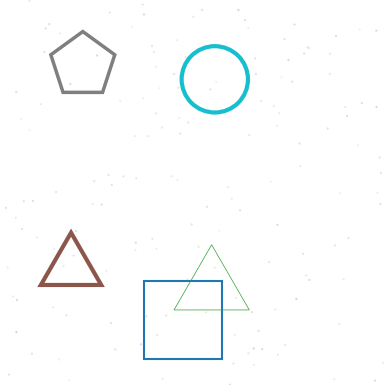[{"shape": "square", "thickness": 1.5, "radius": 0.5, "center": [0.475, 0.169]}, {"shape": "triangle", "thickness": 0.5, "radius": 0.56, "center": [0.55, 0.251]}, {"shape": "triangle", "thickness": 3, "radius": 0.45, "center": [0.185, 0.305]}, {"shape": "pentagon", "thickness": 2.5, "radius": 0.44, "center": [0.215, 0.831]}, {"shape": "circle", "thickness": 3, "radius": 0.43, "center": [0.558, 0.794]}]